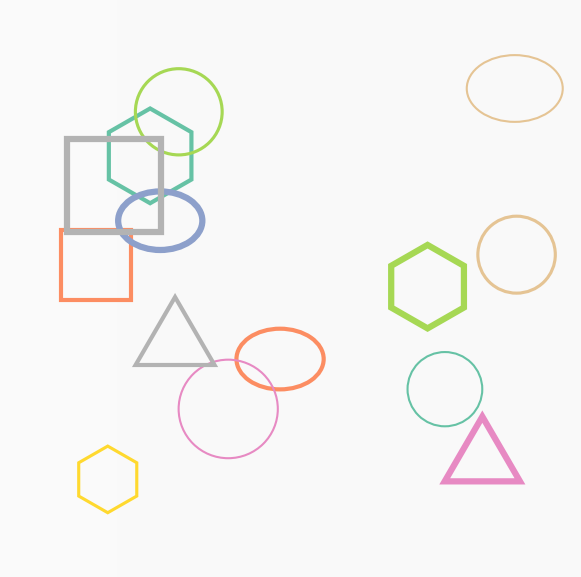[{"shape": "hexagon", "thickness": 2, "radius": 0.41, "center": [0.258, 0.729]}, {"shape": "circle", "thickness": 1, "radius": 0.32, "center": [0.765, 0.325]}, {"shape": "square", "thickness": 2, "radius": 0.3, "center": [0.166, 0.54]}, {"shape": "oval", "thickness": 2, "radius": 0.38, "center": [0.482, 0.377]}, {"shape": "oval", "thickness": 3, "radius": 0.36, "center": [0.276, 0.617]}, {"shape": "triangle", "thickness": 3, "radius": 0.37, "center": [0.83, 0.203]}, {"shape": "circle", "thickness": 1, "radius": 0.43, "center": [0.393, 0.291]}, {"shape": "hexagon", "thickness": 3, "radius": 0.36, "center": [0.736, 0.503]}, {"shape": "circle", "thickness": 1.5, "radius": 0.37, "center": [0.308, 0.806]}, {"shape": "hexagon", "thickness": 1.5, "radius": 0.29, "center": [0.185, 0.169]}, {"shape": "oval", "thickness": 1, "radius": 0.41, "center": [0.886, 0.846]}, {"shape": "circle", "thickness": 1.5, "radius": 0.33, "center": [0.889, 0.558]}, {"shape": "square", "thickness": 3, "radius": 0.41, "center": [0.196, 0.678]}, {"shape": "triangle", "thickness": 2, "radius": 0.39, "center": [0.301, 0.406]}]